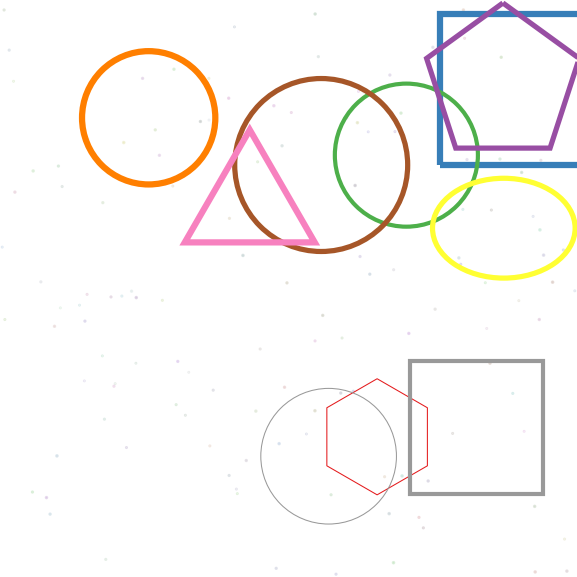[{"shape": "hexagon", "thickness": 0.5, "radius": 0.5, "center": [0.653, 0.243]}, {"shape": "square", "thickness": 3, "radius": 0.65, "center": [0.892, 0.844]}, {"shape": "circle", "thickness": 2, "radius": 0.62, "center": [0.704, 0.73]}, {"shape": "pentagon", "thickness": 2.5, "radius": 0.69, "center": [0.871, 0.855]}, {"shape": "circle", "thickness": 3, "radius": 0.58, "center": [0.257, 0.795]}, {"shape": "oval", "thickness": 2.5, "radius": 0.62, "center": [0.872, 0.604]}, {"shape": "circle", "thickness": 2.5, "radius": 0.75, "center": [0.556, 0.713]}, {"shape": "triangle", "thickness": 3, "radius": 0.65, "center": [0.432, 0.644]}, {"shape": "circle", "thickness": 0.5, "radius": 0.59, "center": [0.569, 0.209]}, {"shape": "square", "thickness": 2, "radius": 0.58, "center": [0.826, 0.259]}]